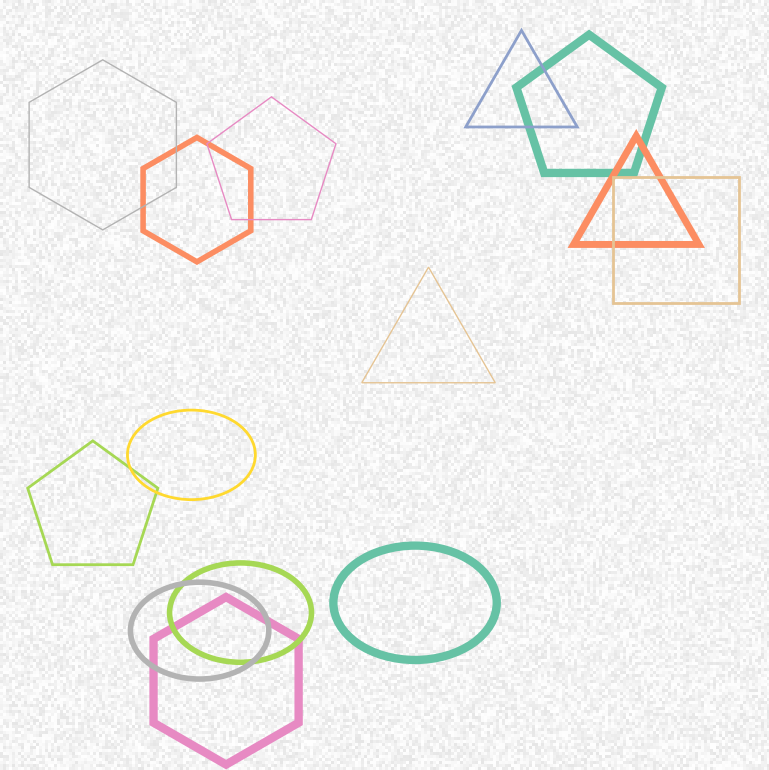[{"shape": "pentagon", "thickness": 3, "radius": 0.5, "center": [0.765, 0.856]}, {"shape": "oval", "thickness": 3, "radius": 0.53, "center": [0.539, 0.217]}, {"shape": "triangle", "thickness": 2.5, "radius": 0.47, "center": [0.826, 0.73]}, {"shape": "hexagon", "thickness": 2, "radius": 0.4, "center": [0.256, 0.741]}, {"shape": "triangle", "thickness": 1, "radius": 0.42, "center": [0.677, 0.877]}, {"shape": "pentagon", "thickness": 0.5, "radius": 0.44, "center": [0.353, 0.786]}, {"shape": "hexagon", "thickness": 3, "radius": 0.54, "center": [0.294, 0.116]}, {"shape": "oval", "thickness": 2, "radius": 0.46, "center": [0.312, 0.204]}, {"shape": "pentagon", "thickness": 1, "radius": 0.44, "center": [0.121, 0.339]}, {"shape": "oval", "thickness": 1, "radius": 0.42, "center": [0.249, 0.409]}, {"shape": "square", "thickness": 1, "radius": 0.41, "center": [0.878, 0.689]}, {"shape": "triangle", "thickness": 0.5, "radius": 0.5, "center": [0.557, 0.553]}, {"shape": "hexagon", "thickness": 0.5, "radius": 0.55, "center": [0.133, 0.812]}, {"shape": "oval", "thickness": 2, "radius": 0.45, "center": [0.259, 0.181]}]